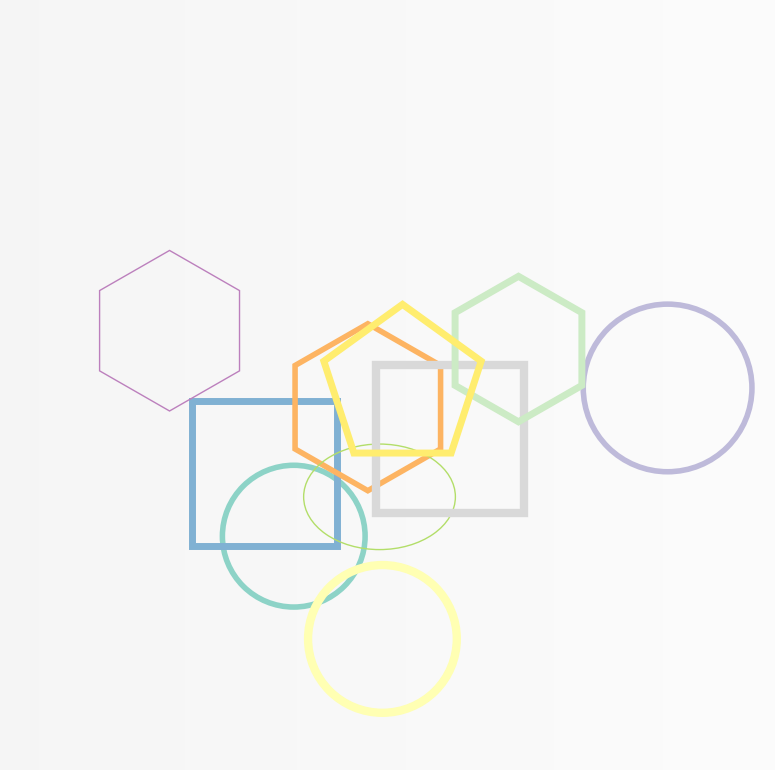[{"shape": "circle", "thickness": 2, "radius": 0.46, "center": [0.379, 0.304]}, {"shape": "circle", "thickness": 3, "radius": 0.48, "center": [0.493, 0.17]}, {"shape": "circle", "thickness": 2, "radius": 0.54, "center": [0.861, 0.496]}, {"shape": "square", "thickness": 2.5, "radius": 0.47, "center": [0.341, 0.385]}, {"shape": "hexagon", "thickness": 2, "radius": 0.54, "center": [0.475, 0.471]}, {"shape": "oval", "thickness": 0.5, "radius": 0.49, "center": [0.49, 0.355]}, {"shape": "square", "thickness": 3, "radius": 0.48, "center": [0.581, 0.43]}, {"shape": "hexagon", "thickness": 0.5, "radius": 0.52, "center": [0.219, 0.57]}, {"shape": "hexagon", "thickness": 2.5, "radius": 0.47, "center": [0.669, 0.547]}, {"shape": "pentagon", "thickness": 2.5, "radius": 0.53, "center": [0.519, 0.498]}]